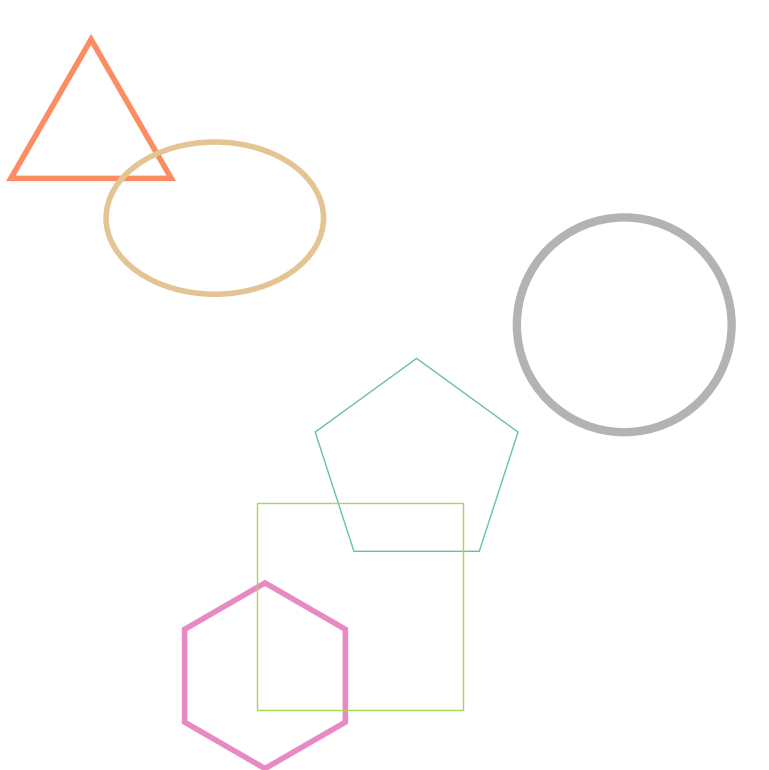[{"shape": "pentagon", "thickness": 0.5, "radius": 0.69, "center": [0.541, 0.396]}, {"shape": "triangle", "thickness": 2, "radius": 0.6, "center": [0.118, 0.828]}, {"shape": "hexagon", "thickness": 2, "radius": 0.6, "center": [0.344, 0.122]}, {"shape": "square", "thickness": 0.5, "radius": 0.67, "center": [0.468, 0.212]}, {"shape": "oval", "thickness": 2, "radius": 0.71, "center": [0.279, 0.717]}, {"shape": "circle", "thickness": 3, "radius": 0.7, "center": [0.811, 0.578]}]